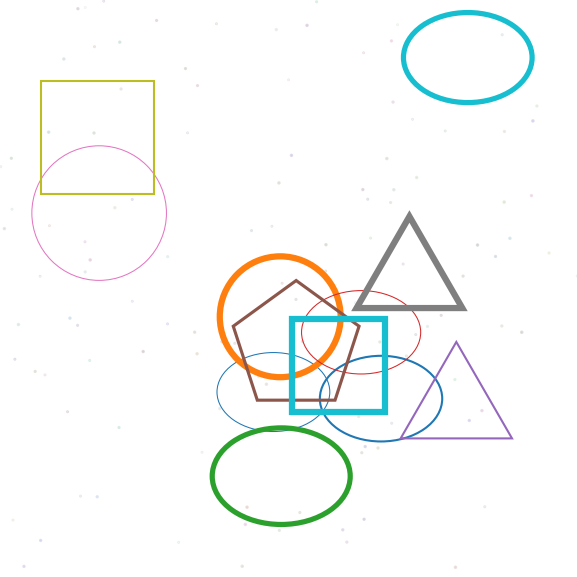[{"shape": "oval", "thickness": 1, "radius": 0.53, "center": [0.66, 0.309]}, {"shape": "oval", "thickness": 0.5, "radius": 0.49, "center": [0.473, 0.32]}, {"shape": "circle", "thickness": 3, "radius": 0.52, "center": [0.485, 0.451]}, {"shape": "oval", "thickness": 2.5, "radius": 0.6, "center": [0.487, 0.175]}, {"shape": "oval", "thickness": 0.5, "radius": 0.52, "center": [0.625, 0.424]}, {"shape": "triangle", "thickness": 1, "radius": 0.56, "center": [0.79, 0.296]}, {"shape": "pentagon", "thickness": 1.5, "radius": 0.57, "center": [0.513, 0.399]}, {"shape": "circle", "thickness": 0.5, "radius": 0.58, "center": [0.172, 0.63]}, {"shape": "triangle", "thickness": 3, "radius": 0.53, "center": [0.709, 0.519]}, {"shape": "square", "thickness": 1, "radius": 0.49, "center": [0.169, 0.761]}, {"shape": "square", "thickness": 3, "radius": 0.4, "center": [0.585, 0.366]}, {"shape": "oval", "thickness": 2.5, "radius": 0.56, "center": [0.81, 0.899]}]